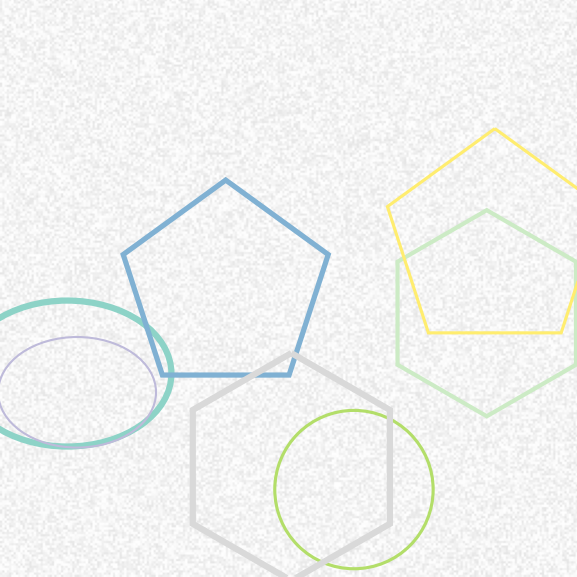[{"shape": "oval", "thickness": 3, "radius": 0.9, "center": [0.116, 0.352]}, {"shape": "oval", "thickness": 1, "radius": 0.68, "center": [0.133, 0.32]}, {"shape": "pentagon", "thickness": 2.5, "radius": 0.93, "center": [0.391, 0.501]}, {"shape": "circle", "thickness": 1.5, "radius": 0.69, "center": [0.613, 0.151]}, {"shape": "hexagon", "thickness": 3, "radius": 0.99, "center": [0.504, 0.191]}, {"shape": "hexagon", "thickness": 2, "radius": 0.89, "center": [0.843, 0.457]}, {"shape": "pentagon", "thickness": 1.5, "radius": 0.98, "center": [0.857, 0.581]}]